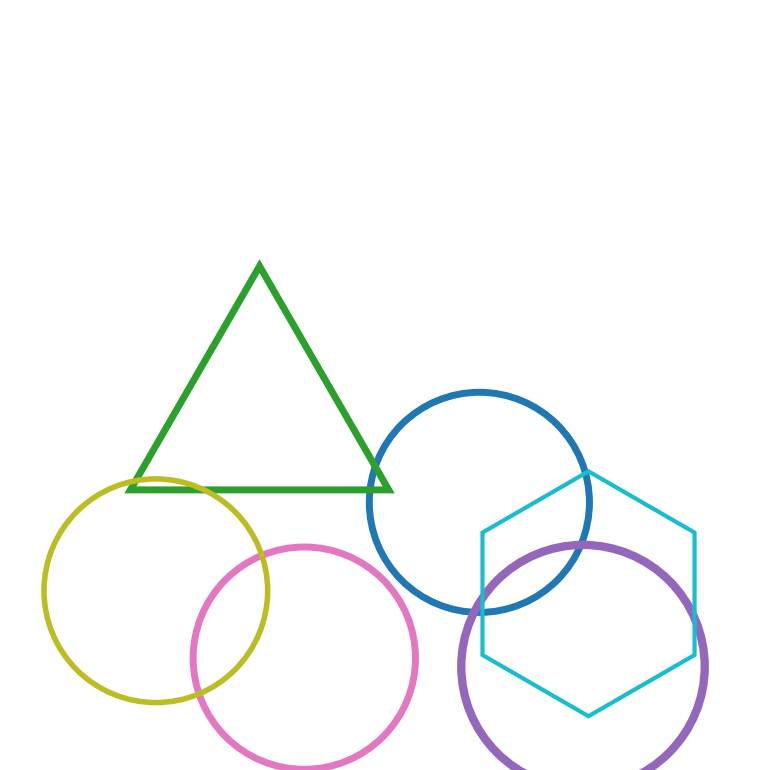[{"shape": "circle", "thickness": 2.5, "radius": 0.71, "center": [0.623, 0.348]}, {"shape": "triangle", "thickness": 2.5, "radius": 0.97, "center": [0.337, 0.461]}, {"shape": "circle", "thickness": 3, "radius": 0.79, "center": [0.757, 0.134]}, {"shape": "circle", "thickness": 2.5, "radius": 0.72, "center": [0.395, 0.145]}, {"shape": "circle", "thickness": 2, "radius": 0.73, "center": [0.202, 0.233]}, {"shape": "hexagon", "thickness": 1.5, "radius": 0.8, "center": [0.764, 0.229]}]